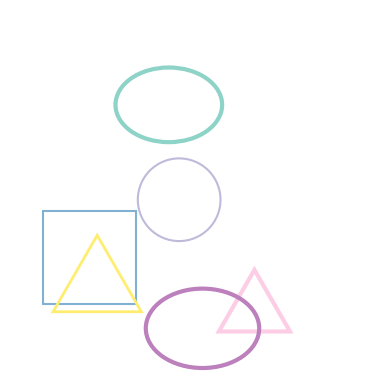[{"shape": "oval", "thickness": 3, "radius": 0.69, "center": [0.438, 0.728]}, {"shape": "circle", "thickness": 1.5, "radius": 0.54, "center": [0.465, 0.481]}, {"shape": "square", "thickness": 1.5, "radius": 0.6, "center": [0.233, 0.331]}, {"shape": "triangle", "thickness": 3, "radius": 0.53, "center": [0.661, 0.192]}, {"shape": "oval", "thickness": 3, "radius": 0.74, "center": [0.526, 0.147]}, {"shape": "triangle", "thickness": 2, "radius": 0.66, "center": [0.252, 0.256]}]